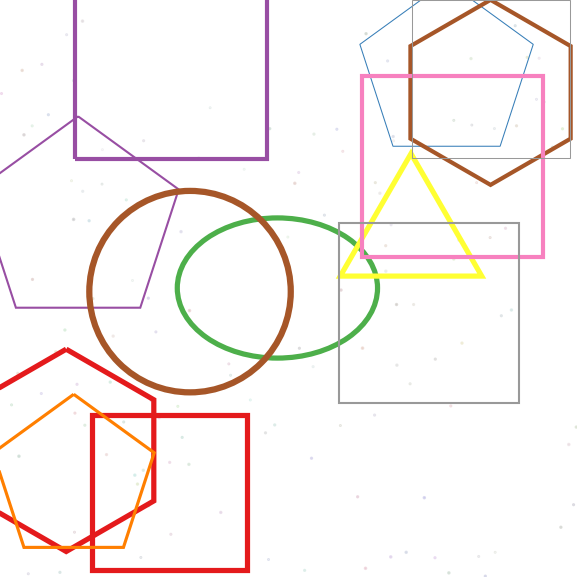[{"shape": "square", "thickness": 2.5, "radius": 0.67, "center": [0.293, 0.146]}, {"shape": "hexagon", "thickness": 2.5, "radius": 0.88, "center": [0.115, 0.219]}, {"shape": "pentagon", "thickness": 0.5, "radius": 0.79, "center": [0.773, 0.874]}, {"shape": "oval", "thickness": 2.5, "radius": 0.87, "center": [0.48, 0.5]}, {"shape": "pentagon", "thickness": 1, "radius": 0.92, "center": [0.135, 0.614]}, {"shape": "square", "thickness": 2, "radius": 0.83, "center": [0.296, 0.891]}, {"shape": "pentagon", "thickness": 1.5, "radius": 0.73, "center": [0.128, 0.17]}, {"shape": "triangle", "thickness": 2.5, "radius": 0.71, "center": [0.712, 0.592]}, {"shape": "hexagon", "thickness": 2, "radius": 0.8, "center": [0.849, 0.839]}, {"shape": "circle", "thickness": 3, "radius": 0.87, "center": [0.329, 0.494]}, {"shape": "square", "thickness": 2, "radius": 0.78, "center": [0.784, 0.711]}, {"shape": "square", "thickness": 1, "radius": 0.78, "center": [0.743, 0.458]}, {"shape": "square", "thickness": 0.5, "radius": 0.69, "center": [0.85, 0.862]}]